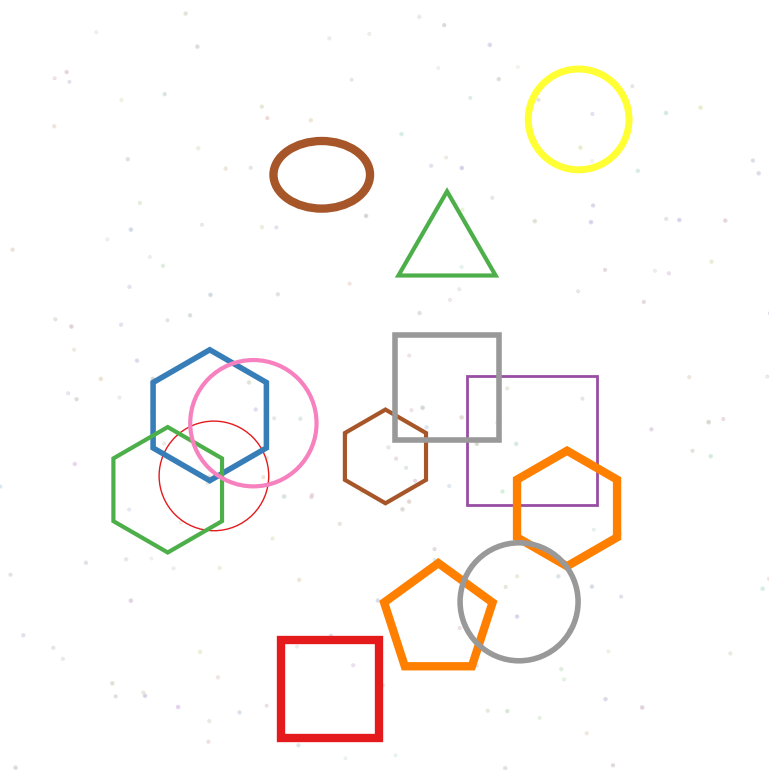[{"shape": "square", "thickness": 3, "radius": 0.32, "center": [0.429, 0.105]}, {"shape": "circle", "thickness": 0.5, "radius": 0.36, "center": [0.278, 0.382]}, {"shape": "hexagon", "thickness": 2, "radius": 0.42, "center": [0.272, 0.461]}, {"shape": "triangle", "thickness": 1.5, "radius": 0.36, "center": [0.581, 0.679]}, {"shape": "hexagon", "thickness": 1.5, "radius": 0.41, "center": [0.218, 0.364]}, {"shape": "square", "thickness": 1, "radius": 0.42, "center": [0.691, 0.428]}, {"shape": "hexagon", "thickness": 3, "radius": 0.38, "center": [0.736, 0.34]}, {"shape": "pentagon", "thickness": 3, "radius": 0.37, "center": [0.569, 0.195]}, {"shape": "circle", "thickness": 2.5, "radius": 0.33, "center": [0.751, 0.845]}, {"shape": "hexagon", "thickness": 1.5, "radius": 0.3, "center": [0.501, 0.407]}, {"shape": "oval", "thickness": 3, "radius": 0.31, "center": [0.418, 0.773]}, {"shape": "circle", "thickness": 1.5, "radius": 0.41, "center": [0.329, 0.45]}, {"shape": "circle", "thickness": 2, "radius": 0.38, "center": [0.674, 0.218]}, {"shape": "square", "thickness": 2, "radius": 0.34, "center": [0.581, 0.497]}]